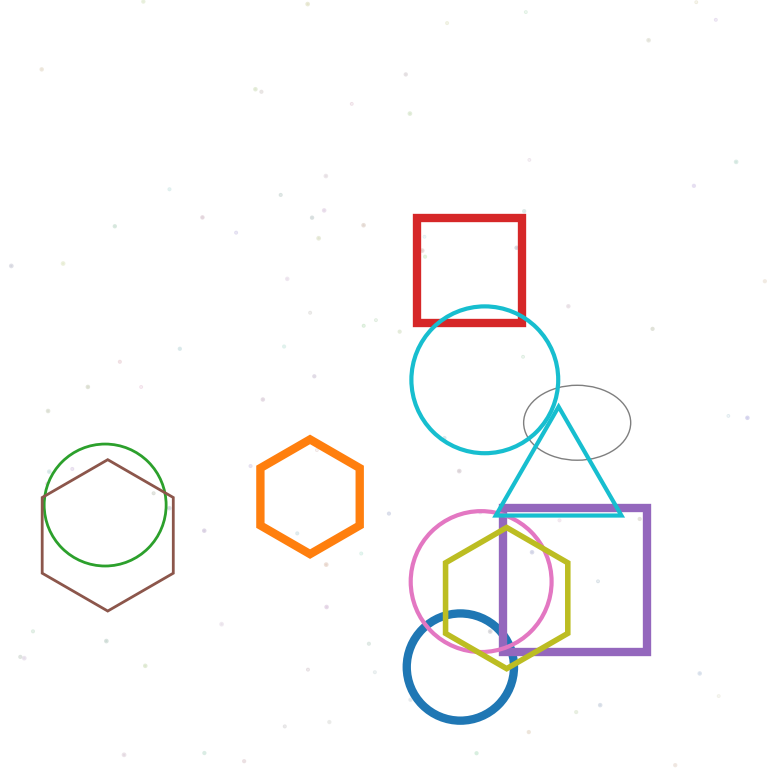[{"shape": "circle", "thickness": 3, "radius": 0.35, "center": [0.598, 0.134]}, {"shape": "hexagon", "thickness": 3, "radius": 0.37, "center": [0.403, 0.355]}, {"shape": "circle", "thickness": 1, "radius": 0.4, "center": [0.137, 0.344]}, {"shape": "square", "thickness": 3, "radius": 0.34, "center": [0.61, 0.648]}, {"shape": "square", "thickness": 3, "radius": 0.47, "center": [0.746, 0.247]}, {"shape": "hexagon", "thickness": 1, "radius": 0.49, "center": [0.14, 0.305]}, {"shape": "circle", "thickness": 1.5, "radius": 0.46, "center": [0.625, 0.245]}, {"shape": "oval", "thickness": 0.5, "radius": 0.35, "center": [0.75, 0.451]}, {"shape": "hexagon", "thickness": 2, "radius": 0.46, "center": [0.658, 0.223]}, {"shape": "triangle", "thickness": 1.5, "radius": 0.47, "center": [0.725, 0.378]}, {"shape": "circle", "thickness": 1.5, "radius": 0.48, "center": [0.63, 0.507]}]